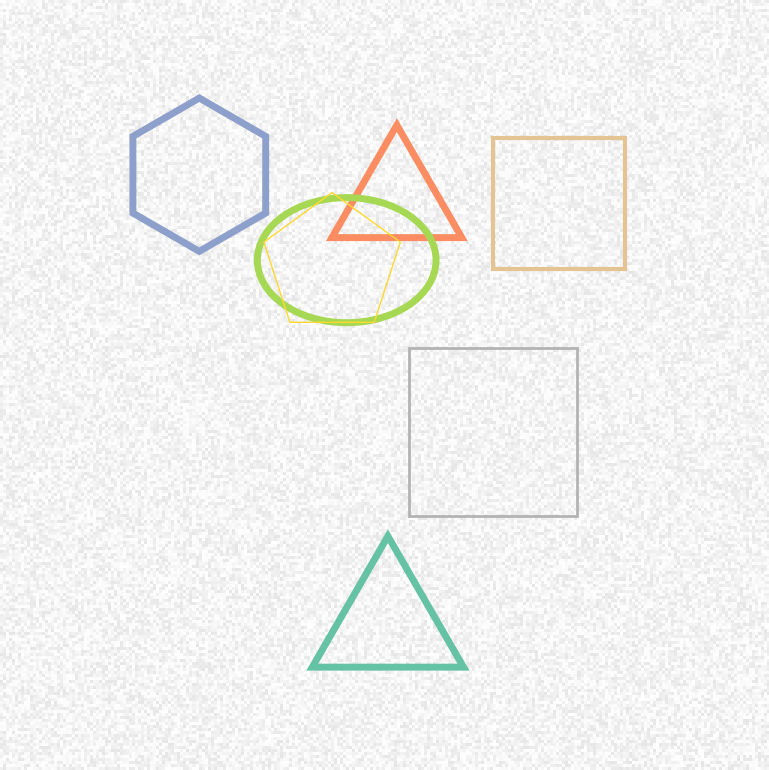[{"shape": "triangle", "thickness": 2.5, "radius": 0.57, "center": [0.504, 0.19]}, {"shape": "triangle", "thickness": 2.5, "radius": 0.49, "center": [0.515, 0.74]}, {"shape": "hexagon", "thickness": 2.5, "radius": 0.5, "center": [0.259, 0.773]}, {"shape": "oval", "thickness": 2.5, "radius": 0.58, "center": [0.45, 0.662]}, {"shape": "pentagon", "thickness": 0.5, "radius": 0.47, "center": [0.431, 0.657]}, {"shape": "square", "thickness": 1.5, "radius": 0.43, "center": [0.726, 0.736]}, {"shape": "square", "thickness": 1, "radius": 0.55, "center": [0.64, 0.439]}]